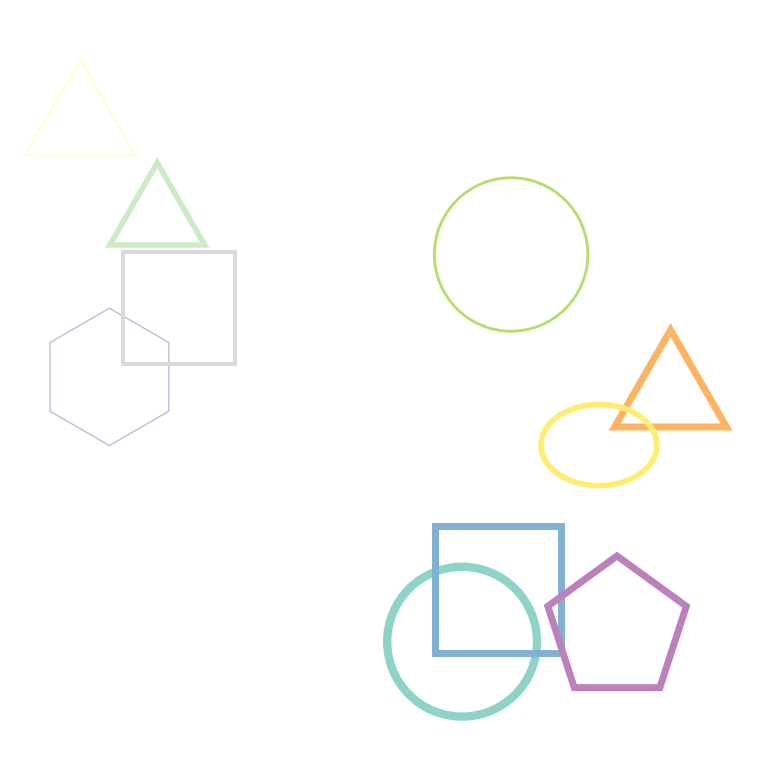[{"shape": "circle", "thickness": 3, "radius": 0.49, "center": [0.6, 0.167]}, {"shape": "triangle", "thickness": 0.5, "radius": 0.41, "center": [0.104, 0.84]}, {"shape": "hexagon", "thickness": 0.5, "radius": 0.45, "center": [0.142, 0.511]}, {"shape": "square", "thickness": 2.5, "radius": 0.41, "center": [0.647, 0.235]}, {"shape": "triangle", "thickness": 2.5, "radius": 0.42, "center": [0.871, 0.487]}, {"shape": "circle", "thickness": 1, "radius": 0.5, "center": [0.664, 0.67]}, {"shape": "square", "thickness": 1.5, "radius": 0.36, "center": [0.232, 0.6]}, {"shape": "pentagon", "thickness": 2.5, "radius": 0.47, "center": [0.801, 0.183]}, {"shape": "triangle", "thickness": 2, "radius": 0.36, "center": [0.204, 0.717]}, {"shape": "oval", "thickness": 2, "radius": 0.38, "center": [0.778, 0.422]}]